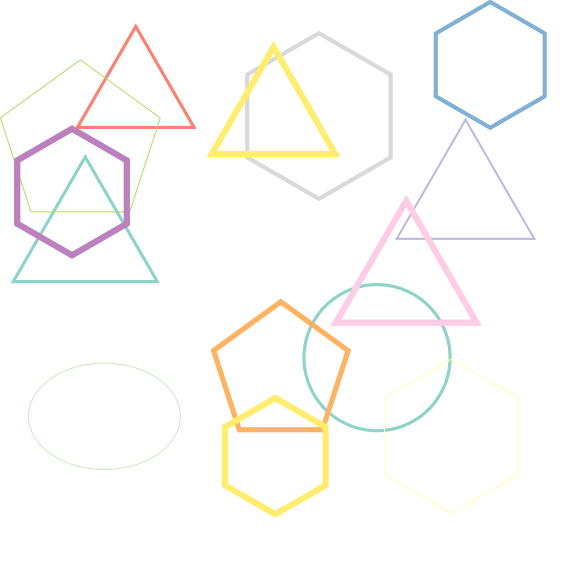[{"shape": "triangle", "thickness": 1.5, "radius": 0.72, "center": [0.148, 0.583]}, {"shape": "circle", "thickness": 1.5, "radius": 0.63, "center": [0.653, 0.38]}, {"shape": "hexagon", "thickness": 0.5, "radius": 0.67, "center": [0.781, 0.244]}, {"shape": "triangle", "thickness": 1, "radius": 0.69, "center": [0.806, 0.654]}, {"shape": "triangle", "thickness": 1.5, "radius": 0.58, "center": [0.235, 0.837]}, {"shape": "hexagon", "thickness": 2, "radius": 0.54, "center": [0.849, 0.887]}, {"shape": "pentagon", "thickness": 2.5, "radius": 0.61, "center": [0.486, 0.354]}, {"shape": "pentagon", "thickness": 0.5, "radius": 0.73, "center": [0.139, 0.75]}, {"shape": "triangle", "thickness": 3, "radius": 0.7, "center": [0.703, 0.511]}, {"shape": "hexagon", "thickness": 2, "radius": 0.72, "center": [0.552, 0.798]}, {"shape": "hexagon", "thickness": 3, "radius": 0.55, "center": [0.125, 0.667]}, {"shape": "oval", "thickness": 0.5, "radius": 0.66, "center": [0.181, 0.278]}, {"shape": "triangle", "thickness": 3, "radius": 0.62, "center": [0.474, 0.794]}, {"shape": "hexagon", "thickness": 3, "radius": 0.5, "center": [0.477, 0.209]}]